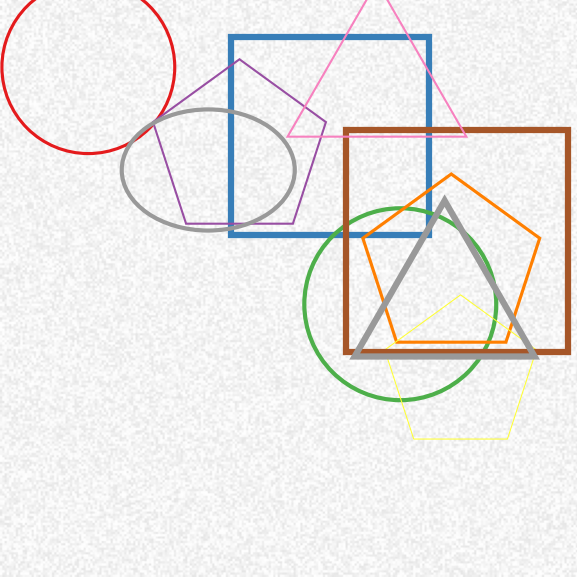[{"shape": "circle", "thickness": 1.5, "radius": 0.75, "center": [0.153, 0.883]}, {"shape": "square", "thickness": 3, "radius": 0.86, "center": [0.571, 0.764]}, {"shape": "circle", "thickness": 2, "radius": 0.83, "center": [0.693, 0.472]}, {"shape": "pentagon", "thickness": 1, "radius": 0.79, "center": [0.415, 0.739]}, {"shape": "pentagon", "thickness": 1.5, "radius": 0.8, "center": [0.781, 0.537]}, {"shape": "pentagon", "thickness": 0.5, "radius": 0.69, "center": [0.798, 0.351]}, {"shape": "square", "thickness": 3, "radius": 0.96, "center": [0.792, 0.581]}, {"shape": "triangle", "thickness": 1, "radius": 0.89, "center": [0.653, 0.852]}, {"shape": "oval", "thickness": 2, "radius": 0.75, "center": [0.361, 0.705]}, {"shape": "triangle", "thickness": 3, "radius": 0.9, "center": [0.77, 0.472]}]